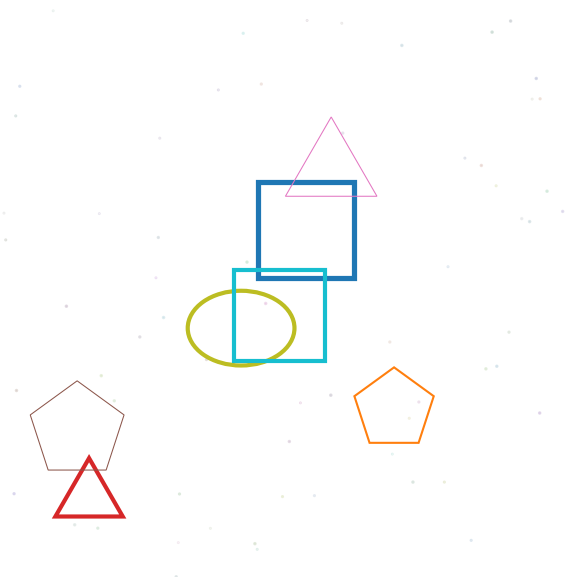[{"shape": "square", "thickness": 2.5, "radius": 0.41, "center": [0.53, 0.601]}, {"shape": "pentagon", "thickness": 1, "radius": 0.36, "center": [0.682, 0.291]}, {"shape": "triangle", "thickness": 2, "radius": 0.34, "center": [0.154, 0.138]}, {"shape": "pentagon", "thickness": 0.5, "radius": 0.43, "center": [0.134, 0.254]}, {"shape": "triangle", "thickness": 0.5, "radius": 0.46, "center": [0.573, 0.705]}, {"shape": "oval", "thickness": 2, "radius": 0.46, "center": [0.417, 0.431]}, {"shape": "square", "thickness": 2, "radius": 0.39, "center": [0.484, 0.453]}]